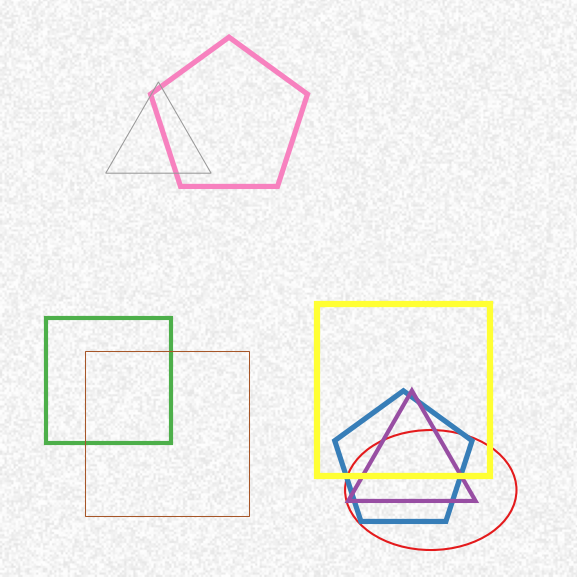[{"shape": "oval", "thickness": 1, "radius": 0.74, "center": [0.746, 0.151]}, {"shape": "pentagon", "thickness": 2.5, "radius": 0.63, "center": [0.699, 0.197]}, {"shape": "square", "thickness": 2, "radius": 0.54, "center": [0.188, 0.341]}, {"shape": "triangle", "thickness": 2, "radius": 0.64, "center": [0.713, 0.195]}, {"shape": "square", "thickness": 3, "radius": 0.75, "center": [0.698, 0.323]}, {"shape": "square", "thickness": 0.5, "radius": 0.71, "center": [0.289, 0.249]}, {"shape": "pentagon", "thickness": 2.5, "radius": 0.71, "center": [0.397, 0.792]}, {"shape": "triangle", "thickness": 0.5, "radius": 0.53, "center": [0.274, 0.752]}]